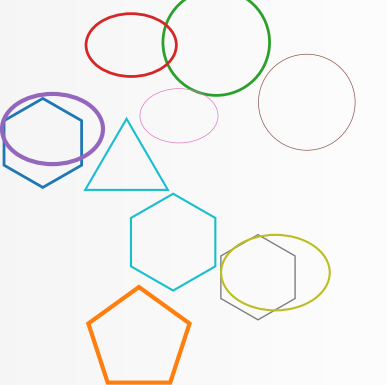[{"shape": "hexagon", "thickness": 2, "radius": 0.58, "center": [0.111, 0.629]}, {"shape": "pentagon", "thickness": 3, "radius": 0.69, "center": [0.359, 0.117]}, {"shape": "circle", "thickness": 2, "radius": 0.69, "center": [0.558, 0.89]}, {"shape": "oval", "thickness": 2, "radius": 0.58, "center": [0.339, 0.883]}, {"shape": "oval", "thickness": 3, "radius": 0.65, "center": [0.135, 0.665]}, {"shape": "circle", "thickness": 0.5, "radius": 0.62, "center": [0.792, 0.734]}, {"shape": "oval", "thickness": 0.5, "radius": 0.5, "center": [0.462, 0.699]}, {"shape": "hexagon", "thickness": 1, "radius": 0.55, "center": [0.666, 0.28]}, {"shape": "oval", "thickness": 1.5, "radius": 0.7, "center": [0.711, 0.292]}, {"shape": "triangle", "thickness": 1.5, "radius": 0.62, "center": [0.327, 0.568]}, {"shape": "hexagon", "thickness": 1.5, "radius": 0.63, "center": [0.447, 0.371]}]